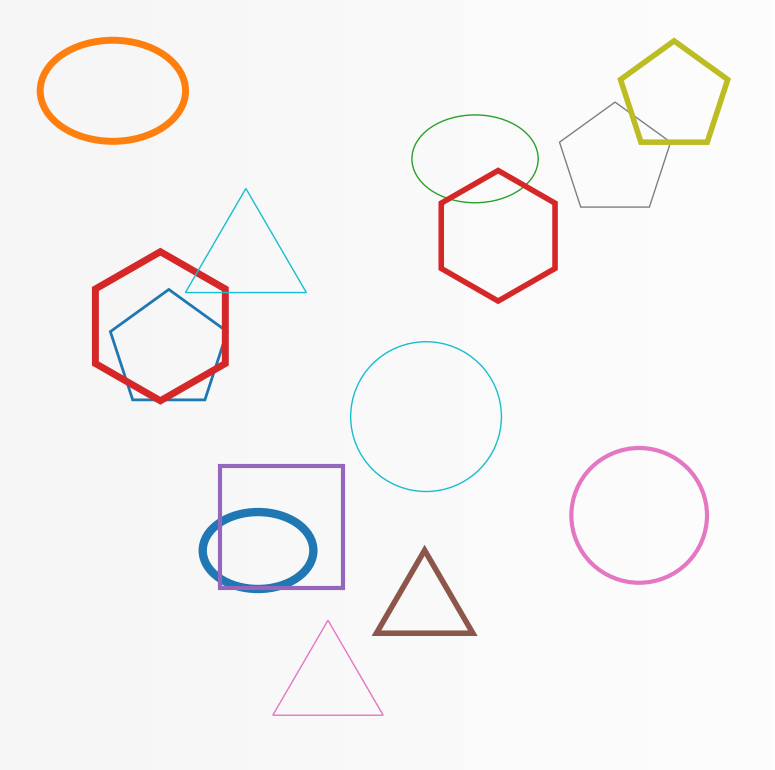[{"shape": "oval", "thickness": 3, "radius": 0.36, "center": [0.333, 0.285]}, {"shape": "pentagon", "thickness": 1, "radius": 0.4, "center": [0.218, 0.545]}, {"shape": "oval", "thickness": 2.5, "radius": 0.47, "center": [0.146, 0.882]}, {"shape": "oval", "thickness": 0.5, "radius": 0.41, "center": [0.613, 0.794]}, {"shape": "hexagon", "thickness": 2.5, "radius": 0.48, "center": [0.207, 0.576]}, {"shape": "hexagon", "thickness": 2, "radius": 0.42, "center": [0.643, 0.694]}, {"shape": "square", "thickness": 1.5, "radius": 0.4, "center": [0.363, 0.315]}, {"shape": "triangle", "thickness": 2, "radius": 0.36, "center": [0.548, 0.214]}, {"shape": "triangle", "thickness": 0.5, "radius": 0.41, "center": [0.423, 0.112]}, {"shape": "circle", "thickness": 1.5, "radius": 0.44, "center": [0.825, 0.331]}, {"shape": "pentagon", "thickness": 0.5, "radius": 0.38, "center": [0.794, 0.792]}, {"shape": "pentagon", "thickness": 2, "radius": 0.36, "center": [0.87, 0.874]}, {"shape": "triangle", "thickness": 0.5, "radius": 0.45, "center": [0.317, 0.665]}, {"shape": "circle", "thickness": 0.5, "radius": 0.49, "center": [0.55, 0.459]}]